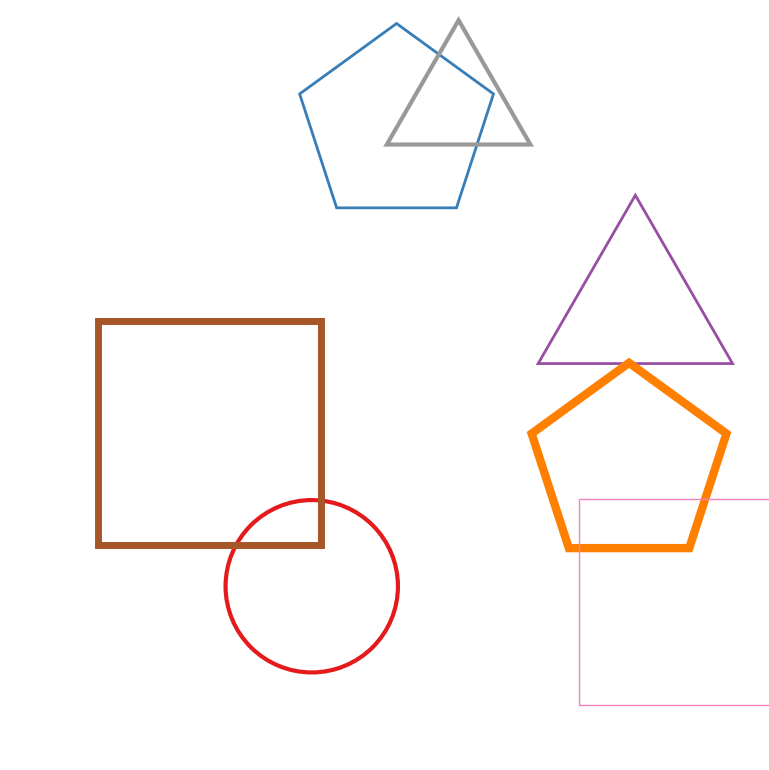[{"shape": "circle", "thickness": 1.5, "radius": 0.56, "center": [0.405, 0.239]}, {"shape": "pentagon", "thickness": 1, "radius": 0.66, "center": [0.515, 0.837]}, {"shape": "triangle", "thickness": 1, "radius": 0.73, "center": [0.825, 0.601]}, {"shape": "pentagon", "thickness": 3, "radius": 0.67, "center": [0.817, 0.396]}, {"shape": "square", "thickness": 2.5, "radius": 0.73, "center": [0.272, 0.438]}, {"shape": "square", "thickness": 0.5, "radius": 0.67, "center": [0.885, 0.218]}, {"shape": "triangle", "thickness": 1.5, "radius": 0.54, "center": [0.596, 0.866]}]